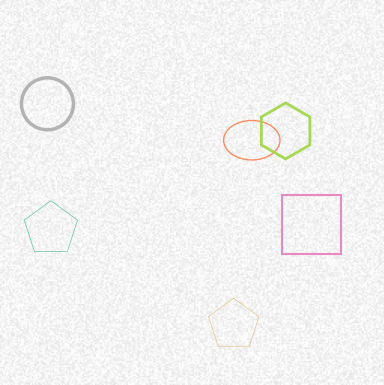[{"shape": "pentagon", "thickness": 0.5, "radius": 0.36, "center": [0.132, 0.406]}, {"shape": "oval", "thickness": 1, "radius": 0.37, "center": [0.654, 0.636]}, {"shape": "square", "thickness": 1.5, "radius": 0.38, "center": [0.808, 0.418]}, {"shape": "hexagon", "thickness": 2, "radius": 0.36, "center": [0.742, 0.66]}, {"shape": "pentagon", "thickness": 0.5, "radius": 0.34, "center": [0.607, 0.156]}, {"shape": "circle", "thickness": 2.5, "radius": 0.34, "center": [0.123, 0.73]}]